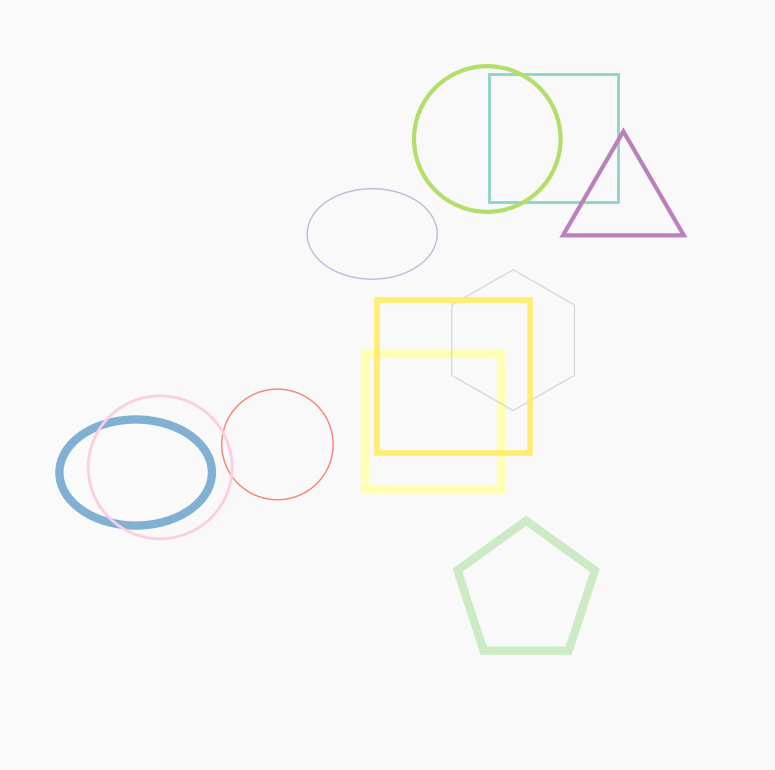[{"shape": "square", "thickness": 1, "radius": 0.42, "center": [0.714, 0.821]}, {"shape": "square", "thickness": 3, "radius": 0.44, "center": [0.559, 0.452]}, {"shape": "oval", "thickness": 0.5, "radius": 0.42, "center": [0.48, 0.696]}, {"shape": "circle", "thickness": 0.5, "radius": 0.36, "center": [0.358, 0.423]}, {"shape": "oval", "thickness": 3, "radius": 0.49, "center": [0.175, 0.386]}, {"shape": "circle", "thickness": 1.5, "radius": 0.47, "center": [0.629, 0.819]}, {"shape": "circle", "thickness": 1, "radius": 0.46, "center": [0.207, 0.393]}, {"shape": "hexagon", "thickness": 0.5, "radius": 0.46, "center": [0.662, 0.558]}, {"shape": "triangle", "thickness": 1.5, "radius": 0.45, "center": [0.804, 0.739]}, {"shape": "pentagon", "thickness": 3, "radius": 0.47, "center": [0.679, 0.23]}, {"shape": "square", "thickness": 2, "radius": 0.5, "center": [0.585, 0.511]}]